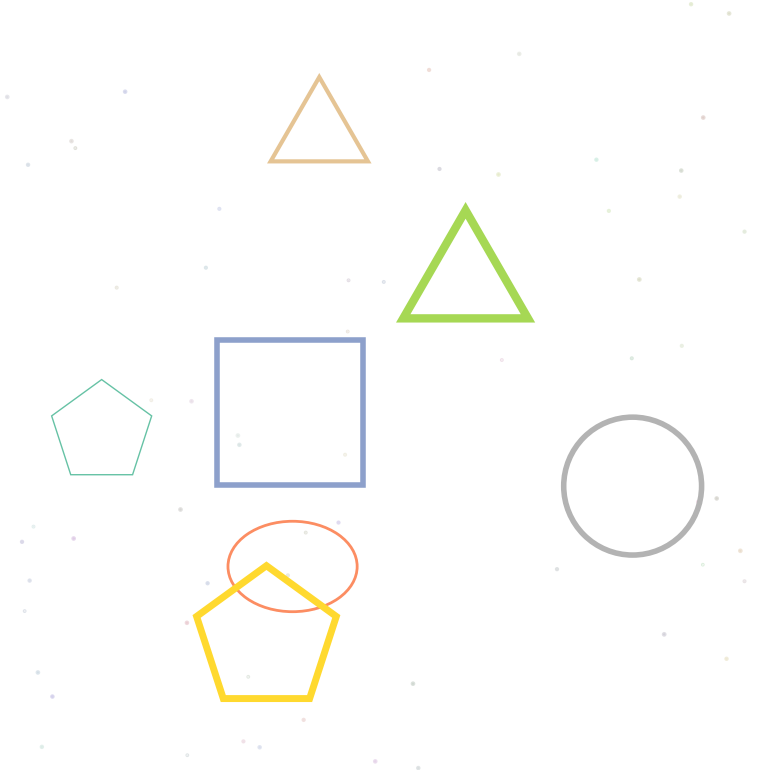[{"shape": "pentagon", "thickness": 0.5, "radius": 0.34, "center": [0.132, 0.439]}, {"shape": "oval", "thickness": 1, "radius": 0.42, "center": [0.38, 0.264]}, {"shape": "square", "thickness": 2, "radius": 0.47, "center": [0.377, 0.464]}, {"shape": "triangle", "thickness": 3, "radius": 0.47, "center": [0.605, 0.633]}, {"shape": "pentagon", "thickness": 2.5, "radius": 0.48, "center": [0.346, 0.17]}, {"shape": "triangle", "thickness": 1.5, "radius": 0.36, "center": [0.415, 0.827]}, {"shape": "circle", "thickness": 2, "radius": 0.45, "center": [0.822, 0.369]}]